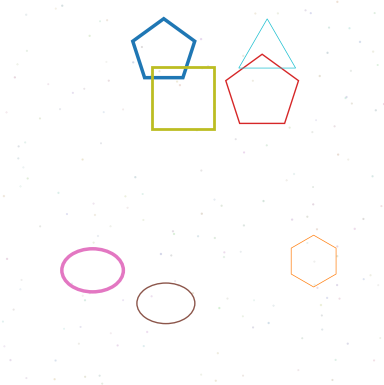[{"shape": "pentagon", "thickness": 2.5, "radius": 0.42, "center": [0.425, 0.867]}, {"shape": "hexagon", "thickness": 0.5, "radius": 0.34, "center": [0.815, 0.322]}, {"shape": "pentagon", "thickness": 1, "radius": 0.5, "center": [0.681, 0.76]}, {"shape": "oval", "thickness": 1, "radius": 0.38, "center": [0.431, 0.212]}, {"shape": "oval", "thickness": 2.5, "radius": 0.4, "center": [0.241, 0.298]}, {"shape": "square", "thickness": 2, "radius": 0.4, "center": [0.476, 0.746]}, {"shape": "triangle", "thickness": 0.5, "radius": 0.43, "center": [0.694, 0.866]}]